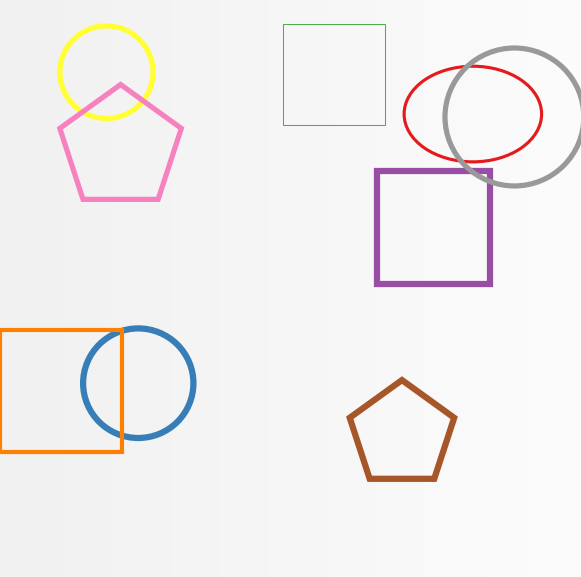[{"shape": "oval", "thickness": 1.5, "radius": 0.59, "center": [0.814, 0.802]}, {"shape": "circle", "thickness": 3, "radius": 0.47, "center": [0.238, 0.336]}, {"shape": "square", "thickness": 0.5, "radius": 0.44, "center": [0.575, 0.87]}, {"shape": "square", "thickness": 3, "radius": 0.49, "center": [0.746, 0.605]}, {"shape": "square", "thickness": 2, "radius": 0.53, "center": [0.105, 0.322]}, {"shape": "circle", "thickness": 2.5, "radius": 0.4, "center": [0.183, 0.874]}, {"shape": "pentagon", "thickness": 3, "radius": 0.47, "center": [0.692, 0.246]}, {"shape": "pentagon", "thickness": 2.5, "radius": 0.55, "center": [0.207, 0.743]}, {"shape": "circle", "thickness": 2.5, "radius": 0.6, "center": [0.885, 0.797]}]